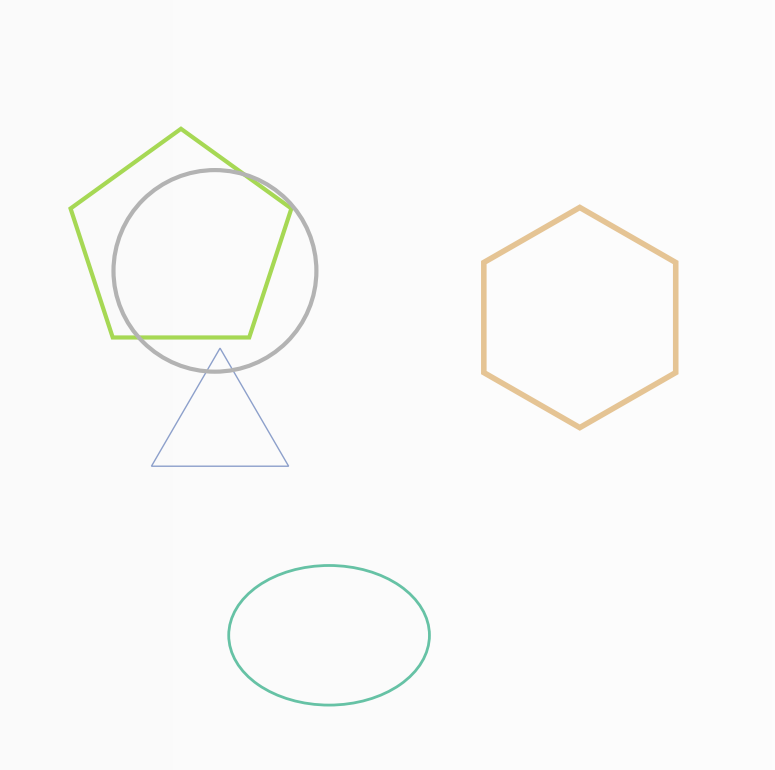[{"shape": "oval", "thickness": 1, "radius": 0.65, "center": [0.425, 0.175]}, {"shape": "triangle", "thickness": 0.5, "radius": 0.51, "center": [0.284, 0.446]}, {"shape": "pentagon", "thickness": 1.5, "radius": 0.75, "center": [0.234, 0.683]}, {"shape": "hexagon", "thickness": 2, "radius": 0.71, "center": [0.748, 0.588]}, {"shape": "circle", "thickness": 1.5, "radius": 0.65, "center": [0.277, 0.648]}]